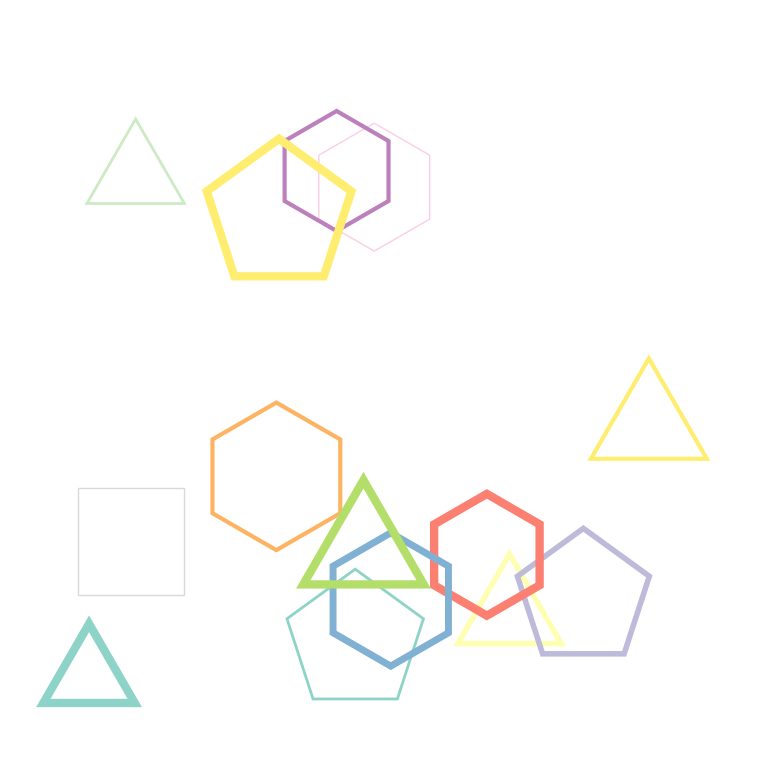[{"shape": "pentagon", "thickness": 1, "radius": 0.47, "center": [0.461, 0.168]}, {"shape": "triangle", "thickness": 3, "radius": 0.34, "center": [0.116, 0.121]}, {"shape": "triangle", "thickness": 2, "radius": 0.39, "center": [0.662, 0.203]}, {"shape": "pentagon", "thickness": 2, "radius": 0.45, "center": [0.758, 0.224]}, {"shape": "hexagon", "thickness": 3, "radius": 0.4, "center": [0.632, 0.28]}, {"shape": "hexagon", "thickness": 2.5, "radius": 0.43, "center": [0.507, 0.221]}, {"shape": "hexagon", "thickness": 1.5, "radius": 0.48, "center": [0.359, 0.381]}, {"shape": "triangle", "thickness": 3, "radius": 0.45, "center": [0.472, 0.286]}, {"shape": "hexagon", "thickness": 0.5, "radius": 0.42, "center": [0.486, 0.757]}, {"shape": "square", "thickness": 0.5, "radius": 0.35, "center": [0.17, 0.297]}, {"shape": "hexagon", "thickness": 1.5, "radius": 0.39, "center": [0.437, 0.778]}, {"shape": "triangle", "thickness": 1, "radius": 0.37, "center": [0.176, 0.772]}, {"shape": "pentagon", "thickness": 3, "radius": 0.49, "center": [0.362, 0.721]}, {"shape": "triangle", "thickness": 1.5, "radius": 0.43, "center": [0.843, 0.448]}]